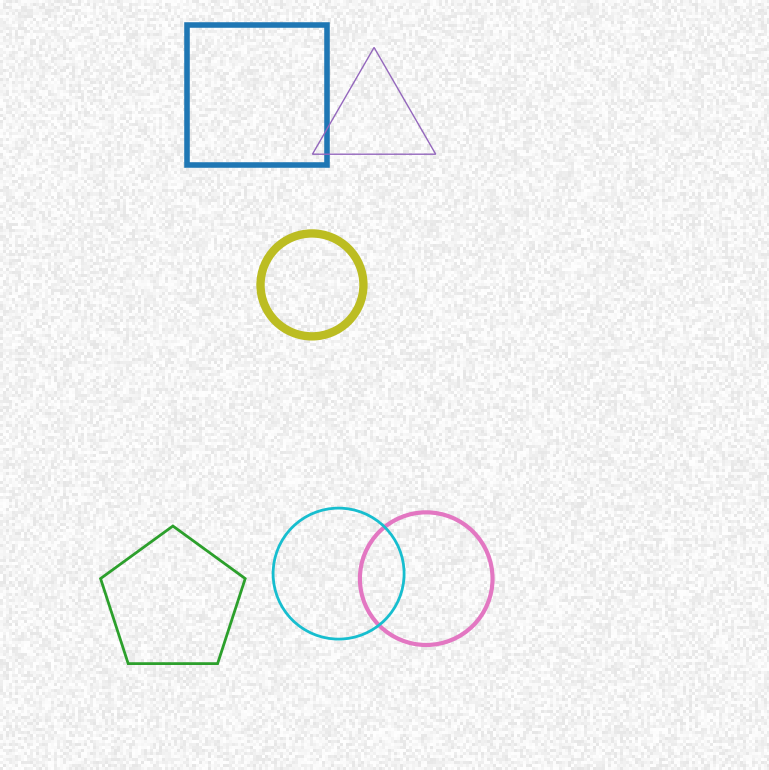[{"shape": "square", "thickness": 2, "radius": 0.46, "center": [0.334, 0.877]}, {"shape": "pentagon", "thickness": 1, "radius": 0.49, "center": [0.225, 0.218]}, {"shape": "triangle", "thickness": 0.5, "radius": 0.46, "center": [0.486, 0.846]}, {"shape": "circle", "thickness": 1.5, "radius": 0.43, "center": [0.554, 0.248]}, {"shape": "circle", "thickness": 3, "radius": 0.33, "center": [0.405, 0.63]}, {"shape": "circle", "thickness": 1, "radius": 0.43, "center": [0.44, 0.255]}]